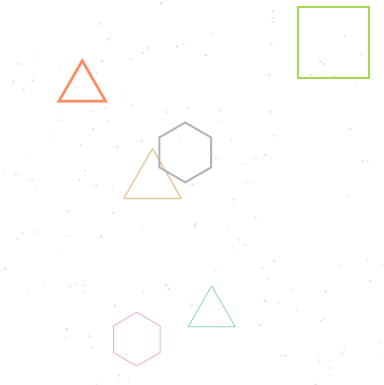[{"shape": "triangle", "thickness": 0.5, "radius": 0.35, "center": [0.55, 0.186]}, {"shape": "triangle", "thickness": 2, "radius": 0.35, "center": [0.214, 0.772]}, {"shape": "hexagon", "thickness": 0.5, "radius": 0.35, "center": [0.356, 0.119]}, {"shape": "square", "thickness": 1.5, "radius": 0.46, "center": [0.866, 0.89]}, {"shape": "triangle", "thickness": 1, "radius": 0.43, "center": [0.396, 0.528]}, {"shape": "hexagon", "thickness": 1.5, "radius": 0.39, "center": [0.481, 0.604]}]